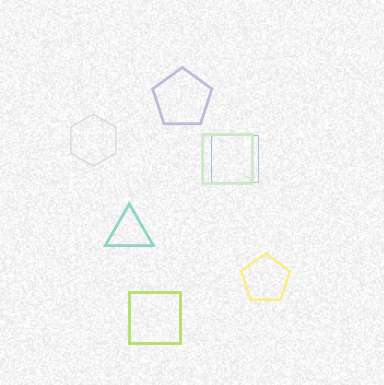[{"shape": "triangle", "thickness": 2, "radius": 0.36, "center": [0.336, 0.398]}, {"shape": "pentagon", "thickness": 2, "radius": 0.4, "center": [0.473, 0.744]}, {"shape": "square", "thickness": 0.5, "radius": 0.31, "center": [0.608, 0.588]}, {"shape": "square", "thickness": 2, "radius": 0.33, "center": [0.401, 0.175]}, {"shape": "hexagon", "thickness": 1, "radius": 0.34, "center": [0.242, 0.636]}, {"shape": "square", "thickness": 2, "radius": 0.32, "center": [0.589, 0.588]}, {"shape": "pentagon", "thickness": 1.5, "radius": 0.33, "center": [0.69, 0.275]}]